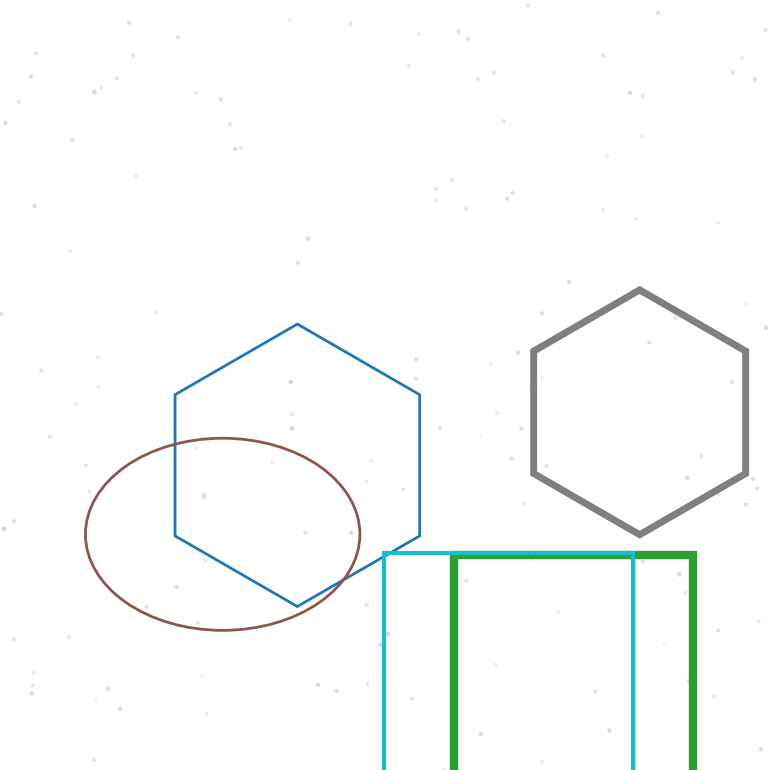[{"shape": "hexagon", "thickness": 1, "radius": 0.92, "center": [0.386, 0.396]}, {"shape": "square", "thickness": 3, "radius": 0.78, "center": [0.744, 0.124]}, {"shape": "oval", "thickness": 1, "radius": 0.89, "center": [0.289, 0.306]}, {"shape": "hexagon", "thickness": 2.5, "radius": 0.79, "center": [0.831, 0.465]}, {"shape": "square", "thickness": 1.5, "radius": 0.81, "center": [0.661, 0.12]}]